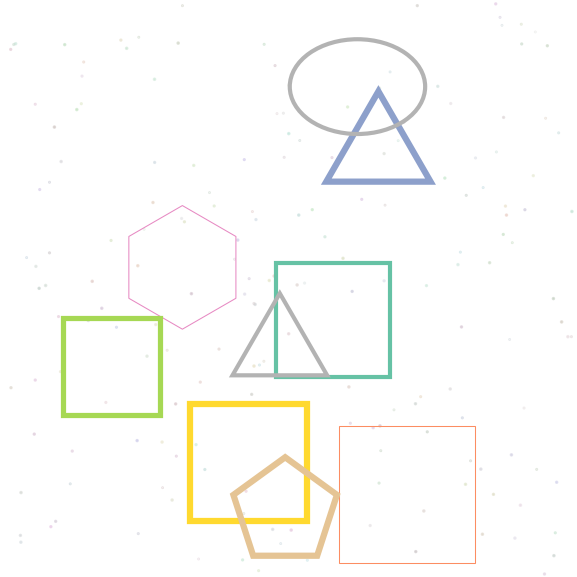[{"shape": "square", "thickness": 2, "radius": 0.49, "center": [0.576, 0.445]}, {"shape": "square", "thickness": 0.5, "radius": 0.59, "center": [0.704, 0.143]}, {"shape": "triangle", "thickness": 3, "radius": 0.52, "center": [0.655, 0.737]}, {"shape": "hexagon", "thickness": 0.5, "radius": 0.54, "center": [0.316, 0.536]}, {"shape": "square", "thickness": 2.5, "radius": 0.42, "center": [0.193, 0.365]}, {"shape": "square", "thickness": 3, "radius": 0.5, "center": [0.43, 0.198]}, {"shape": "pentagon", "thickness": 3, "radius": 0.47, "center": [0.494, 0.113]}, {"shape": "oval", "thickness": 2, "radius": 0.59, "center": [0.619, 0.849]}, {"shape": "triangle", "thickness": 2, "radius": 0.47, "center": [0.485, 0.397]}]